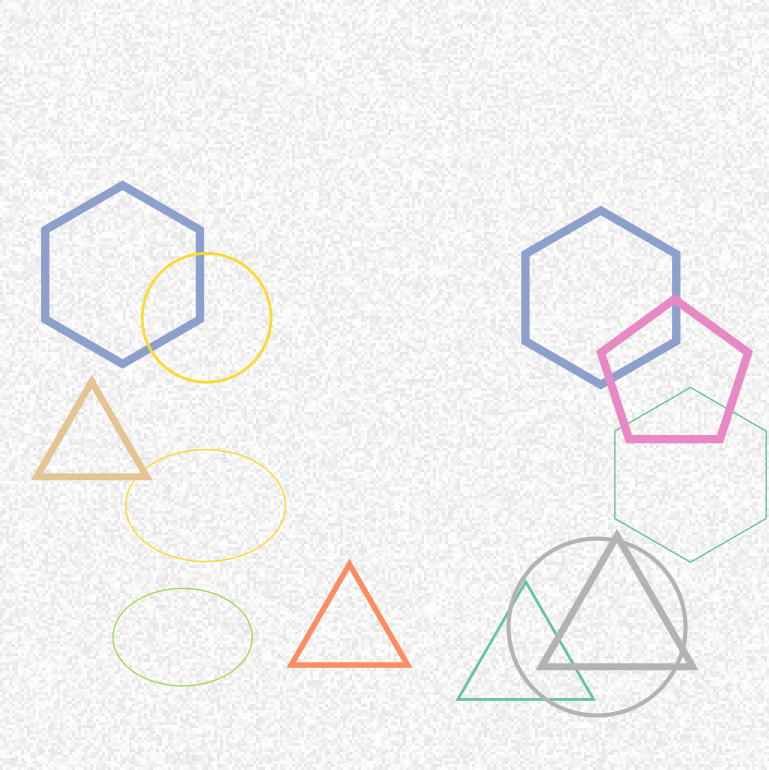[{"shape": "triangle", "thickness": 1, "radius": 0.51, "center": [0.683, 0.143]}, {"shape": "hexagon", "thickness": 0.5, "radius": 0.57, "center": [0.897, 0.383]}, {"shape": "triangle", "thickness": 2, "radius": 0.44, "center": [0.454, 0.18]}, {"shape": "hexagon", "thickness": 3, "radius": 0.58, "center": [0.159, 0.643]}, {"shape": "hexagon", "thickness": 3, "radius": 0.57, "center": [0.78, 0.613]}, {"shape": "pentagon", "thickness": 3, "radius": 0.5, "center": [0.876, 0.511]}, {"shape": "oval", "thickness": 0.5, "radius": 0.45, "center": [0.237, 0.173]}, {"shape": "oval", "thickness": 0.5, "radius": 0.52, "center": [0.267, 0.343]}, {"shape": "circle", "thickness": 1, "radius": 0.42, "center": [0.268, 0.587]}, {"shape": "triangle", "thickness": 2.5, "radius": 0.41, "center": [0.119, 0.422]}, {"shape": "circle", "thickness": 1.5, "radius": 0.57, "center": [0.775, 0.186]}, {"shape": "triangle", "thickness": 2.5, "radius": 0.57, "center": [0.801, 0.191]}]